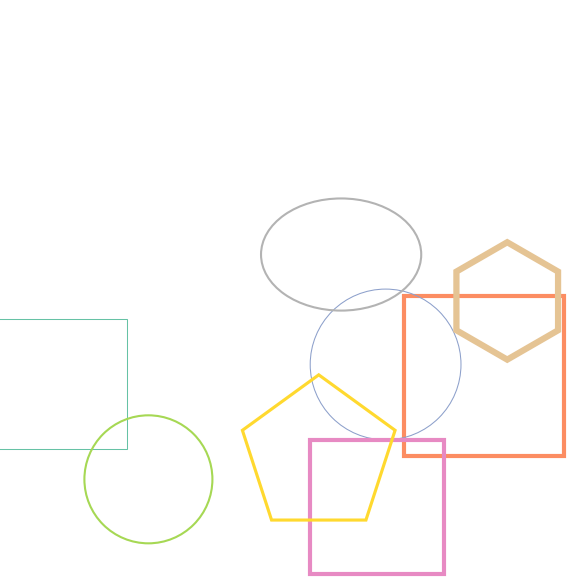[{"shape": "square", "thickness": 0.5, "radius": 0.57, "center": [0.107, 0.334]}, {"shape": "square", "thickness": 2, "radius": 0.69, "center": [0.838, 0.349]}, {"shape": "circle", "thickness": 0.5, "radius": 0.65, "center": [0.668, 0.368]}, {"shape": "square", "thickness": 2, "radius": 0.58, "center": [0.653, 0.121]}, {"shape": "circle", "thickness": 1, "radius": 0.55, "center": [0.257, 0.169]}, {"shape": "pentagon", "thickness": 1.5, "radius": 0.7, "center": [0.552, 0.211]}, {"shape": "hexagon", "thickness": 3, "radius": 0.51, "center": [0.878, 0.478]}, {"shape": "oval", "thickness": 1, "radius": 0.69, "center": [0.591, 0.558]}]